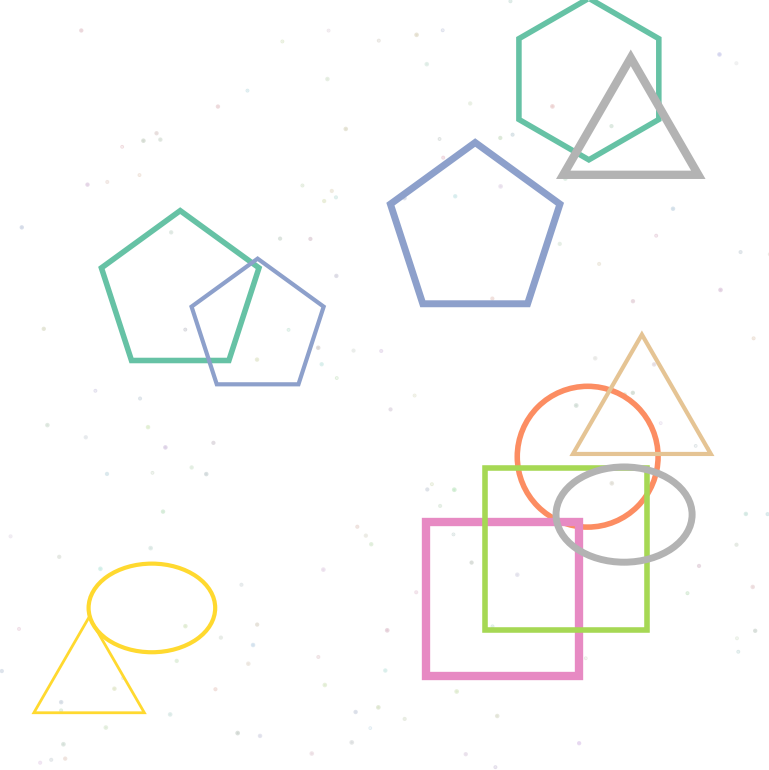[{"shape": "hexagon", "thickness": 2, "radius": 0.52, "center": [0.765, 0.897]}, {"shape": "pentagon", "thickness": 2, "radius": 0.54, "center": [0.234, 0.619]}, {"shape": "circle", "thickness": 2, "radius": 0.46, "center": [0.763, 0.407]}, {"shape": "pentagon", "thickness": 1.5, "radius": 0.45, "center": [0.335, 0.574]}, {"shape": "pentagon", "thickness": 2.5, "radius": 0.58, "center": [0.617, 0.699]}, {"shape": "square", "thickness": 3, "radius": 0.5, "center": [0.652, 0.222]}, {"shape": "square", "thickness": 2, "radius": 0.53, "center": [0.735, 0.287]}, {"shape": "oval", "thickness": 1.5, "radius": 0.41, "center": [0.197, 0.21]}, {"shape": "triangle", "thickness": 1, "radius": 0.41, "center": [0.116, 0.116]}, {"shape": "triangle", "thickness": 1.5, "radius": 0.52, "center": [0.834, 0.462]}, {"shape": "triangle", "thickness": 3, "radius": 0.51, "center": [0.819, 0.824]}, {"shape": "oval", "thickness": 2.5, "radius": 0.44, "center": [0.81, 0.332]}]